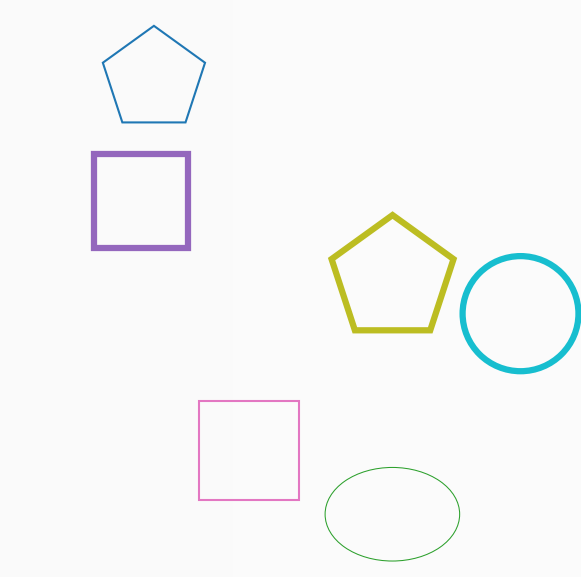[{"shape": "pentagon", "thickness": 1, "radius": 0.46, "center": [0.265, 0.862]}, {"shape": "oval", "thickness": 0.5, "radius": 0.58, "center": [0.675, 0.109]}, {"shape": "square", "thickness": 3, "radius": 0.4, "center": [0.242, 0.651]}, {"shape": "square", "thickness": 1, "radius": 0.43, "center": [0.428, 0.219]}, {"shape": "pentagon", "thickness": 3, "radius": 0.55, "center": [0.675, 0.516]}, {"shape": "circle", "thickness": 3, "radius": 0.5, "center": [0.896, 0.456]}]